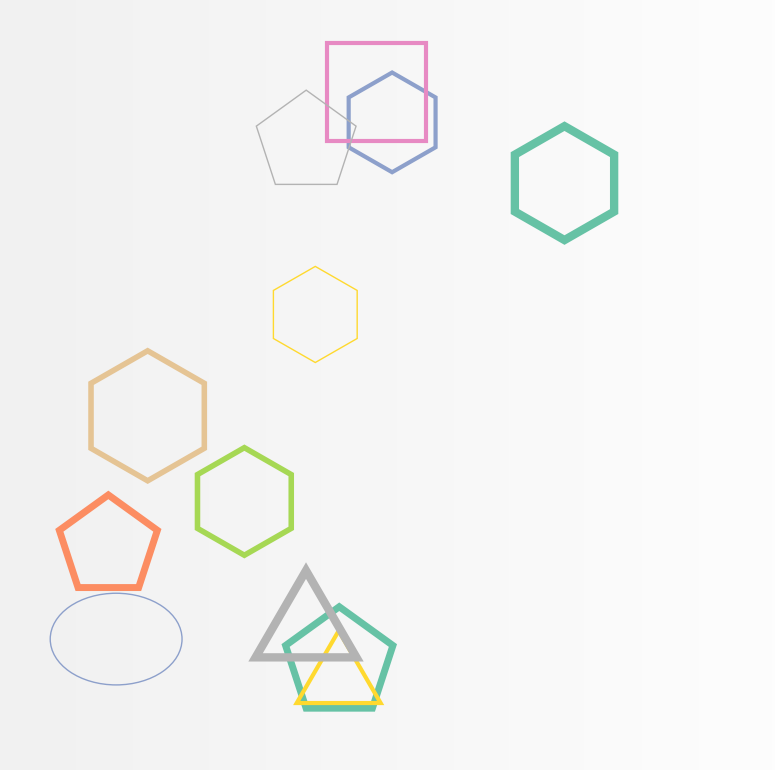[{"shape": "pentagon", "thickness": 2.5, "radius": 0.36, "center": [0.438, 0.139]}, {"shape": "hexagon", "thickness": 3, "radius": 0.37, "center": [0.728, 0.762]}, {"shape": "pentagon", "thickness": 2.5, "radius": 0.33, "center": [0.14, 0.291]}, {"shape": "hexagon", "thickness": 1.5, "radius": 0.32, "center": [0.506, 0.841]}, {"shape": "oval", "thickness": 0.5, "radius": 0.43, "center": [0.15, 0.17]}, {"shape": "square", "thickness": 1.5, "radius": 0.32, "center": [0.486, 0.88]}, {"shape": "hexagon", "thickness": 2, "radius": 0.35, "center": [0.315, 0.349]}, {"shape": "triangle", "thickness": 1.5, "radius": 0.31, "center": [0.437, 0.118]}, {"shape": "hexagon", "thickness": 0.5, "radius": 0.31, "center": [0.407, 0.592]}, {"shape": "hexagon", "thickness": 2, "radius": 0.42, "center": [0.191, 0.46]}, {"shape": "triangle", "thickness": 3, "radius": 0.38, "center": [0.395, 0.184]}, {"shape": "pentagon", "thickness": 0.5, "radius": 0.34, "center": [0.395, 0.815]}]